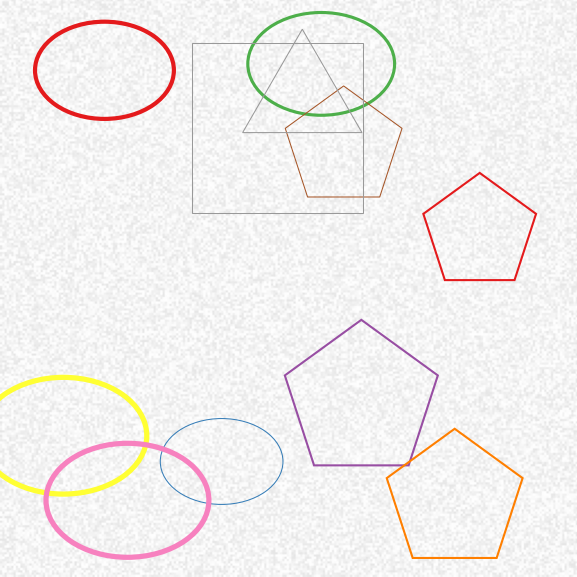[{"shape": "oval", "thickness": 2, "radius": 0.6, "center": [0.181, 0.877]}, {"shape": "pentagon", "thickness": 1, "radius": 0.51, "center": [0.831, 0.597]}, {"shape": "oval", "thickness": 0.5, "radius": 0.53, "center": [0.384, 0.2]}, {"shape": "oval", "thickness": 1.5, "radius": 0.64, "center": [0.556, 0.889]}, {"shape": "pentagon", "thickness": 1, "radius": 0.7, "center": [0.626, 0.306]}, {"shape": "pentagon", "thickness": 1, "radius": 0.62, "center": [0.787, 0.133]}, {"shape": "oval", "thickness": 2.5, "radius": 0.72, "center": [0.11, 0.245]}, {"shape": "pentagon", "thickness": 0.5, "radius": 0.53, "center": [0.595, 0.744]}, {"shape": "oval", "thickness": 2.5, "radius": 0.71, "center": [0.221, 0.133]}, {"shape": "triangle", "thickness": 0.5, "radius": 0.6, "center": [0.523, 0.829]}, {"shape": "square", "thickness": 0.5, "radius": 0.74, "center": [0.48, 0.777]}]